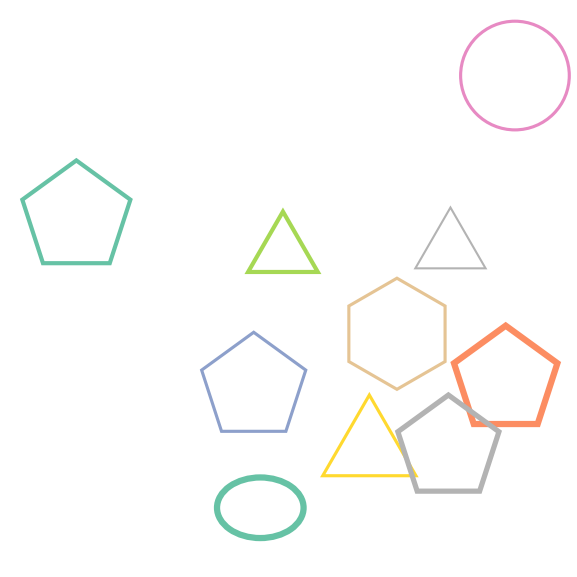[{"shape": "oval", "thickness": 3, "radius": 0.37, "center": [0.451, 0.12]}, {"shape": "pentagon", "thickness": 2, "radius": 0.49, "center": [0.132, 0.623]}, {"shape": "pentagon", "thickness": 3, "radius": 0.47, "center": [0.876, 0.341]}, {"shape": "pentagon", "thickness": 1.5, "radius": 0.47, "center": [0.439, 0.329]}, {"shape": "circle", "thickness": 1.5, "radius": 0.47, "center": [0.892, 0.868]}, {"shape": "triangle", "thickness": 2, "radius": 0.35, "center": [0.49, 0.563]}, {"shape": "triangle", "thickness": 1.5, "radius": 0.47, "center": [0.64, 0.222]}, {"shape": "hexagon", "thickness": 1.5, "radius": 0.48, "center": [0.687, 0.421]}, {"shape": "triangle", "thickness": 1, "radius": 0.35, "center": [0.78, 0.57]}, {"shape": "pentagon", "thickness": 2.5, "radius": 0.46, "center": [0.776, 0.223]}]